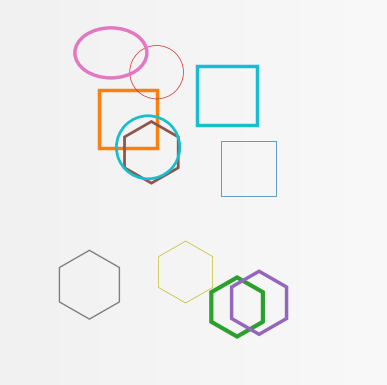[{"shape": "square", "thickness": 0.5, "radius": 0.36, "center": [0.641, 0.562]}, {"shape": "square", "thickness": 2.5, "radius": 0.37, "center": [0.33, 0.691]}, {"shape": "hexagon", "thickness": 3, "radius": 0.38, "center": [0.612, 0.203]}, {"shape": "circle", "thickness": 0.5, "radius": 0.35, "center": [0.404, 0.812]}, {"shape": "hexagon", "thickness": 2.5, "radius": 0.41, "center": [0.669, 0.214]}, {"shape": "hexagon", "thickness": 2, "radius": 0.4, "center": [0.391, 0.604]}, {"shape": "oval", "thickness": 2.5, "radius": 0.46, "center": [0.286, 0.863]}, {"shape": "hexagon", "thickness": 1, "radius": 0.45, "center": [0.231, 0.26]}, {"shape": "hexagon", "thickness": 0.5, "radius": 0.4, "center": [0.479, 0.293]}, {"shape": "circle", "thickness": 2, "radius": 0.41, "center": [0.382, 0.617]}, {"shape": "square", "thickness": 2.5, "radius": 0.39, "center": [0.585, 0.752]}]